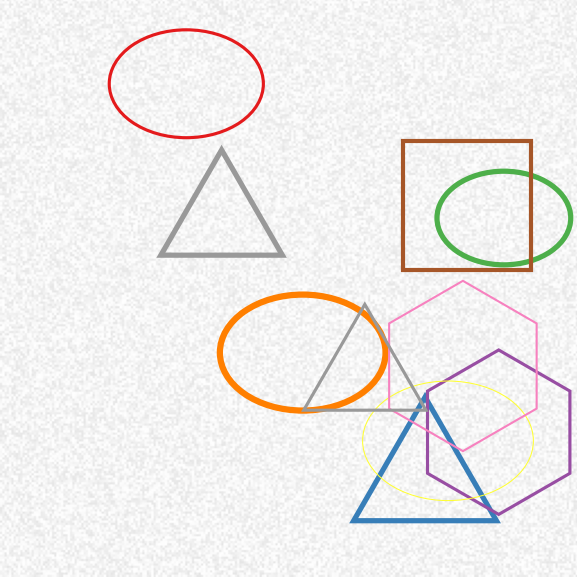[{"shape": "oval", "thickness": 1.5, "radius": 0.67, "center": [0.323, 0.854]}, {"shape": "triangle", "thickness": 2.5, "radius": 0.71, "center": [0.736, 0.169]}, {"shape": "oval", "thickness": 2.5, "radius": 0.58, "center": [0.872, 0.622]}, {"shape": "hexagon", "thickness": 1.5, "radius": 0.71, "center": [0.864, 0.251]}, {"shape": "oval", "thickness": 3, "radius": 0.72, "center": [0.524, 0.389]}, {"shape": "oval", "thickness": 0.5, "radius": 0.74, "center": [0.776, 0.236]}, {"shape": "square", "thickness": 2, "radius": 0.56, "center": [0.809, 0.643]}, {"shape": "hexagon", "thickness": 1, "radius": 0.74, "center": [0.802, 0.365]}, {"shape": "triangle", "thickness": 1.5, "radius": 0.61, "center": [0.632, 0.35]}, {"shape": "triangle", "thickness": 2.5, "radius": 0.61, "center": [0.384, 0.618]}]